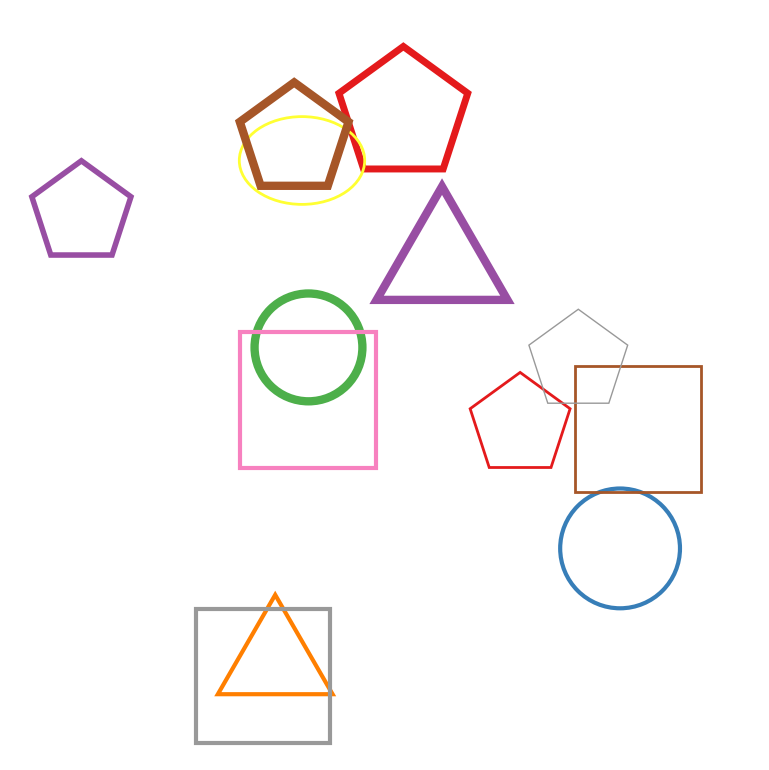[{"shape": "pentagon", "thickness": 1, "radius": 0.34, "center": [0.675, 0.448]}, {"shape": "pentagon", "thickness": 2.5, "radius": 0.44, "center": [0.524, 0.852]}, {"shape": "circle", "thickness": 1.5, "radius": 0.39, "center": [0.805, 0.288]}, {"shape": "circle", "thickness": 3, "radius": 0.35, "center": [0.401, 0.549]}, {"shape": "pentagon", "thickness": 2, "radius": 0.34, "center": [0.106, 0.724]}, {"shape": "triangle", "thickness": 3, "radius": 0.49, "center": [0.574, 0.66]}, {"shape": "triangle", "thickness": 1.5, "radius": 0.43, "center": [0.357, 0.141]}, {"shape": "oval", "thickness": 1, "radius": 0.41, "center": [0.392, 0.792]}, {"shape": "pentagon", "thickness": 3, "radius": 0.37, "center": [0.382, 0.819]}, {"shape": "square", "thickness": 1, "radius": 0.41, "center": [0.829, 0.443]}, {"shape": "square", "thickness": 1.5, "radius": 0.44, "center": [0.4, 0.481]}, {"shape": "pentagon", "thickness": 0.5, "radius": 0.34, "center": [0.751, 0.531]}, {"shape": "square", "thickness": 1.5, "radius": 0.43, "center": [0.342, 0.122]}]